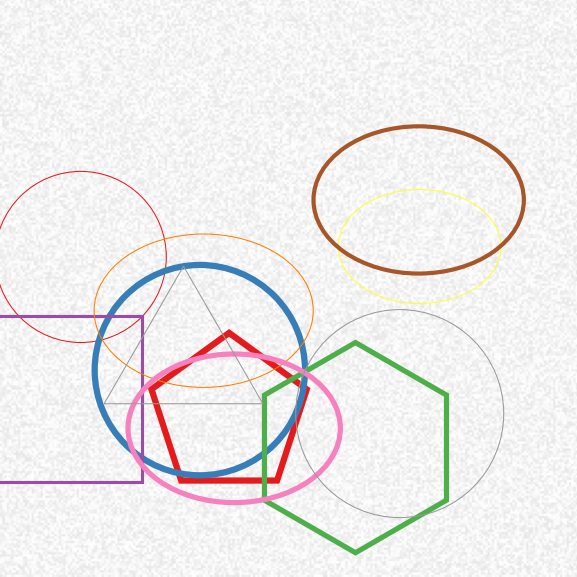[{"shape": "circle", "thickness": 0.5, "radius": 0.74, "center": [0.14, 0.554]}, {"shape": "pentagon", "thickness": 3, "radius": 0.71, "center": [0.397, 0.281]}, {"shape": "circle", "thickness": 3, "radius": 0.91, "center": [0.346, 0.358]}, {"shape": "hexagon", "thickness": 2.5, "radius": 0.91, "center": [0.616, 0.224]}, {"shape": "square", "thickness": 1.5, "radius": 0.72, "center": [0.102, 0.308]}, {"shape": "oval", "thickness": 0.5, "radius": 0.95, "center": [0.353, 0.461]}, {"shape": "oval", "thickness": 0.5, "radius": 0.7, "center": [0.727, 0.572]}, {"shape": "oval", "thickness": 2, "radius": 0.91, "center": [0.725, 0.653]}, {"shape": "oval", "thickness": 2.5, "radius": 0.92, "center": [0.405, 0.257]}, {"shape": "triangle", "thickness": 0.5, "radius": 0.79, "center": [0.318, 0.379]}, {"shape": "circle", "thickness": 0.5, "radius": 0.9, "center": [0.692, 0.283]}]